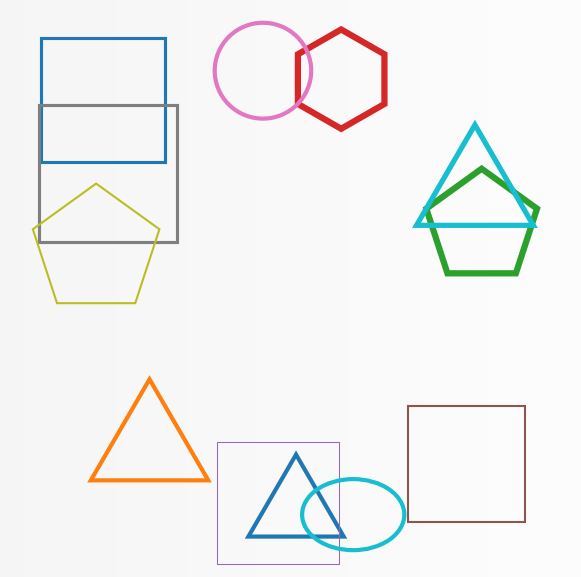[{"shape": "square", "thickness": 1.5, "radius": 0.54, "center": [0.177, 0.826]}, {"shape": "triangle", "thickness": 2, "radius": 0.47, "center": [0.509, 0.117]}, {"shape": "triangle", "thickness": 2, "radius": 0.58, "center": [0.257, 0.226]}, {"shape": "pentagon", "thickness": 3, "radius": 0.5, "center": [0.829, 0.607]}, {"shape": "hexagon", "thickness": 3, "radius": 0.43, "center": [0.587, 0.862]}, {"shape": "square", "thickness": 0.5, "radius": 0.53, "center": [0.478, 0.129]}, {"shape": "square", "thickness": 1, "radius": 0.5, "center": [0.802, 0.196]}, {"shape": "circle", "thickness": 2, "radius": 0.42, "center": [0.452, 0.877]}, {"shape": "square", "thickness": 1.5, "radius": 0.59, "center": [0.186, 0.699]}, {"shape": "pentagon", "thickness": 1, "radius": 0.57, "center": [0.165, 0.567]}, {"shape": "oval", "thickness": 2, "radius": 0.44, "center": [0.608, 0.108]}, {"shape": "triangle", "thickness": 2.5, "radius": 0.58, "center": [0.817, 0.667]}]